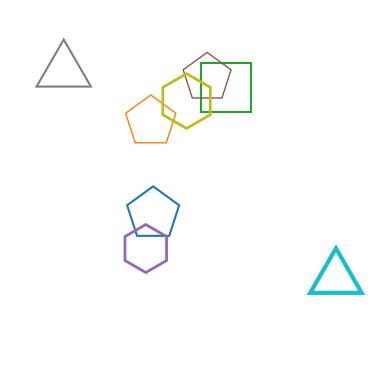[{"shape": "pentagon", "thickness": 1.5, "radius": 0.36, "center": [0.398, 0.445]}, {"shape": "pentagon", "thickness": 1, "radius": 0.34, "center": [0.392, 0.685]}, {"shape": "square", "thickness": 1.5, "radius": 0.32, "center": [0.587, 0.772]}, {"shape": "hexagon", "thickness": 2, "radius": 0.31, "center": [0.379, 0.355]}, {"shape": "pentagon", "thickness": 1, "radius": 0.33, "center": [0.538, 0.798]}, {"shape": "triangle", "thickness": 1.5, "radius": 0.41, "center": [0.166, 0.816]}, {"shape": "hexagon", "thickness": 2, "radius": 0.36, "center": [0.485, 0.738]}, {"shape": "triangle", "thickness": 3, "radius": 0.39, "center": [0.873, 0.278]}]